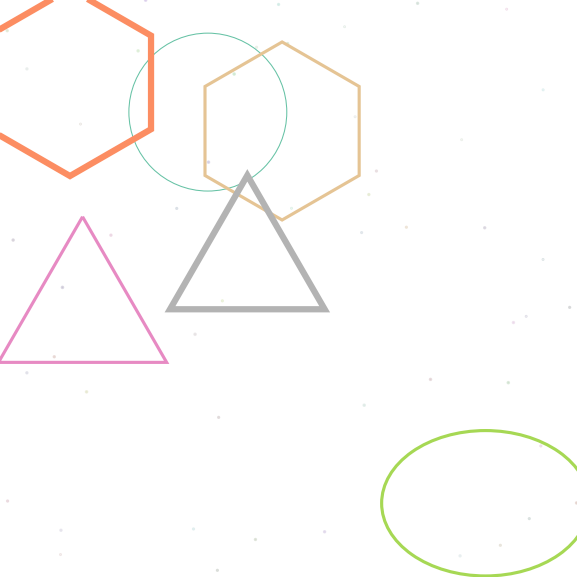[{"shape": "circle", "thickness": 0.5, "radius": 0.68, "center": [0.36, 0.805]}, {"shape": "hexagon", "thickness": 3, "radius": 0.81, "center": [0.121, 0.856]}, {"shape": "triangle", "thickness": 1.5, "radius": 0.84, "center": [0.143, 0.456]}, {"shape": "oval", "thickness": 1.5, "radius": 0.9, "center": [0.841, 0.128]}, {"shape": "hexagon", "thickness": 1.5, "radius": 0.77, "center": [0.488, 0.772]}, {"shape": "triangle", "thickness": 3, "radius": 0.77, "center": [0.428, 0.541]}]